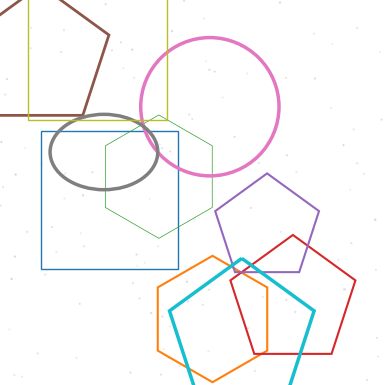[{"shape": "square", "thickness": 1, "radius": 0.89, "center": [0.284, 0.48]}, {"shape": "hexagon", "thickness": 1.5, "radius": 0.82, "center": [0.552, 0.171]}, {"shape": "hexagon", "thickness": 0.5, "radius": 0.8, "center": [0.413, 0.541]}, {"shape": "pentagon", "thickness": 1.5, "radius": 0.85, "center": [0.761, 0.219]}, {"shape": "pentagon", "thickness": 1.5, "radius": 0.71, "center": [0.694, 0.408]}, {"shape": "pentagon", "thickness": 2, "radius": 0.93, "center": [0.105, 0.851]}, {"shape": "circle", "thickness": 2.5, "radius": 0.9, "center": [0.545, 0.723]}, {"shape": "oval", "thickness": 2.5, "radius": 0.7, "center": [0.27, 0.605]}, {"shape": "square", "thickness": 1, "radius": 0.9, "center": [0.253, 0.869]}, {"shape": "pentagon", "thickness": 2.5, "radius": 0.99, "center": [0.628, 0.132]}]